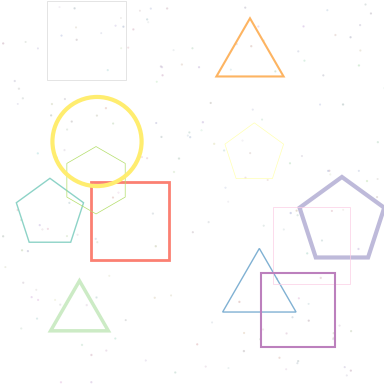[{"shape": "pentagon", "thickness": 1, "radius": 0.46, "center": [0.13, 0.445]}, {"shape": "pentagon", "thickness": 0.5, "radius": 0.4, "center": [0.66, 0.601]}, {"shape": "pentagon", "thickness": 3, "radius": 0.58, "center": [0.888, 0.425]}, {"shape": "square", "thickness": 2, "radius": 0.51, "center": [0.338, 0.426]}, {"shape": "triangle", "thickness": 1, "radius": 0.55, "center": [0.674, 0.245]}, {"shape": "triangle", "thickness": 1.5, "radius": 0.5, "center": [0.649, 0.852]}, {"shape": "hexagon", "thickness": 0.5, "radius": 0.44, "center": [0.249, 0.532]}, {"shape": "square", "thickness": 0.5, "radius": 0.5, "center": [0.809, 0.362]}, {"shape": "square", "thickness": 0.5, "radius": 0.51, "center": [0.225, 0.894]}, {"shape": "square", "thickness": 1.5, "radius": 0.48, "center": [0.773, 0.195]}, {"shape": "triangle", "thickness": 2.5, "radius": 0.43, "center": [0.206, 0.184]}, {"shape": "circle", "thickness": 3, "radius": 0.58, "center": [0.252, 0.632]}]